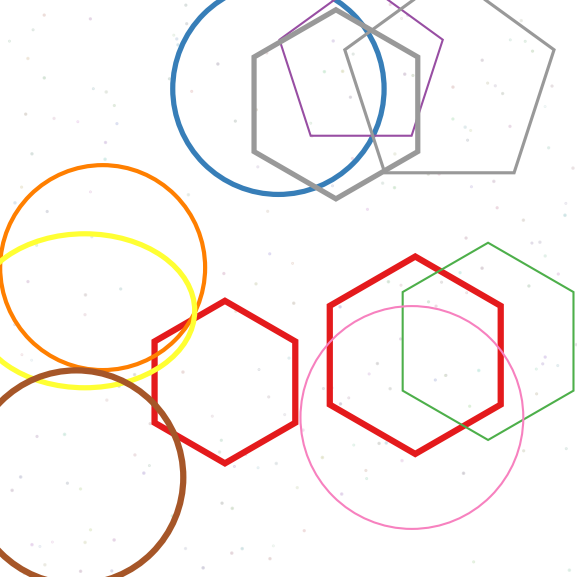[{"shape": "hexagon", "thickness": 3, "radius": 0.7, "center": [0.389, 0.338]}, {"shape": "hexagon", "thickness": 3, "radius": 0.85, "center": [0.719, 0.384]}, {"shape": "circle", "thickness": 2.5, "radius": 0.91, "center": [0.482, 0.845]}, {"shape": "hexagon", "thickness": 1, "radius": 0.85, "center": [0.845, 0.408]}, {"shape": "pentagon", "thickness": 1, "radius": 0.74, "center": [0.625, 0.884]}, {"shape": "circle", "thickness": 2, "radius": 0.89, "center": [0.178, 0.536]}, {"shape": "oval", "thickness": 2.5, "radius": 0.95, "center": [0.147, 0.461]}, {"shape": "circle", "thickness": 3, "radius": 0.93, "center": [0.132, 0.173]}, {"shape": "circle", "thickness": 1, "radius": 0.96, "center": [0.713, 0.276]}, {"shape": "pentagon", "thickness": 1.5, "radius": 0.95, "center": [0.778, 0.854]}, {"shape": "hexagon", "thickness": 2.5, "radius": 0.82, "center": [0.582, 0.819]}]